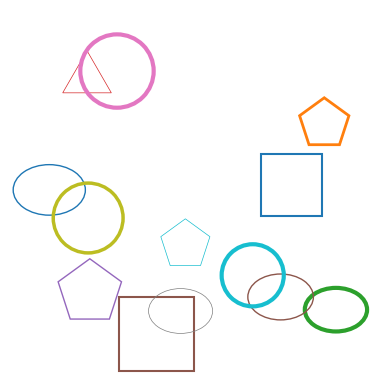[{"shape": "oval", "thickness": 1, "radius": 0.47, "center": [0.128, 0.507]}, {"shape": "square", "thickness": 1.5, "radius": 0.4, "center": [0.758, 0.52]}, {"shape": "pentagon", "thickness": 2, "radius": 0.34, "center": [0.842, 0.679]}, {"shape": "oval", "thickness": 3, "radius": 0.4, "center": [0.873, 0.196]}, {"shape": "triangle", "thickness": 0.5, "radius": 0.36, "center": [0.226, 0.795]}, {"shape": "pentagon", "thickness": 1, "radius": 0.43, "center": [0.233, 0.241]}, {"shape": "square", "thickness": 1.5, "radius": 0.48, "center": [0.407, 0.132]}, {"shape": "oval", "thickness": 1, "radius": 0.43, "center": [0.729, 0.229]}, {"shape": "circle", "thickness": 3, "radius": 0.48, "center": [0.304, 0.815]}, {"shape": "oval", "thickness": 0.5, "radius": 0.42, "center": [0.469, 0.192]}, {"shape": "circle", "thickness": 2.5, "radius": 0.45, "center": [0.229, 0.434]}, {"shape": "circle", "thickness": 3, "radius": 0.4, "center": [0.656, 0.285]}, {"shape": "pentagon", "thickness": 0.5, "radius": 0.34, "center": [0.481, 0.365]}]